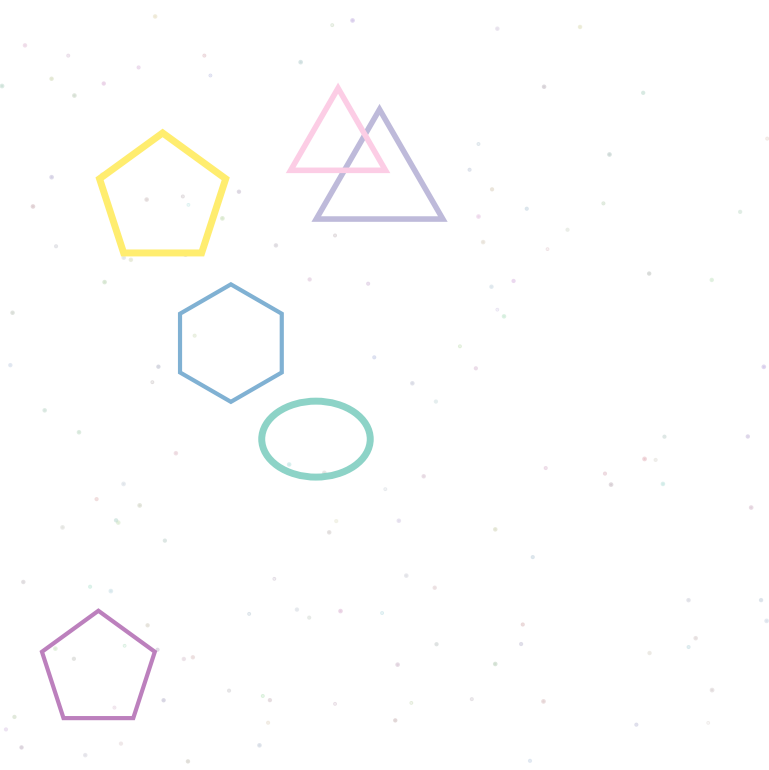[{"shape": "oval", "thickness": 2.5, "radius": 0.35, "center": [0.41, 0.43]}, {"shape": "triangle", "thickness": 2, "radius": 0.47, "center": [0.493, 0.763]}, {"shape": "hexagon", "thickness": 1.5, "radius": 0.38, "center": [0.3, 0.554]}, {"shape": "triangle", "thickness": 2, "radius": 0.36, "center": [0.439, 0.814]}, {"shape": "pentagon", "thickness": 1.5, "radius": 0.39, "center": [0.128, 0.13]}, {"shape": "pentagon", "thickness": 2.5, "radius": 0.43, "center": [0.211, 0.741]}]